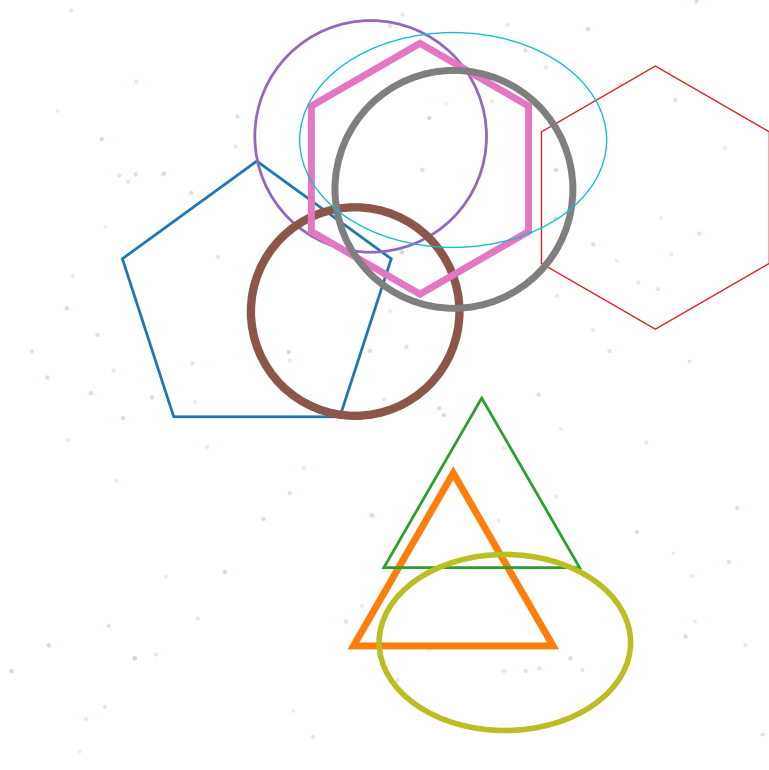[{"shape": "pentagon", "thickness": 1, "radius": 0.92, "center": [0.334, 0.607]}, {"shape": "triangle", "thickness": 2.5, "radius": 0.75, "center": [0.589, 0.236]}, {"shape": "triangle", "thickness": 1, "radius": 0.73, "center": [0.626, 0.336]}, {"shape": "hexagon", "thickness": 0.5, "radius": 0.85, "center": [0.851, 0.743]}, {"shape": "circle", "thickness": 1, "radius": 0.75, "center": [0.481, 0.823]}, {"shape": "circle", "thickness": 3, "radius": 0.68, "center": [0.461, 0.595]}, {"shape": "hexagon", "thickness": 2.5, "radius": 0.81, "center": [0.545, 0.781]}, {"shape": "circle", "thickness": 2.5, "radius": 0.77, "center": [0.59, 0.754]}, {"shape": "oval", "thickness": 2, "radius": 0.82, "center": [0.656, 0.166]}, {"shape": "oval", "thickness": 0.5, "radius": 1.0, "center": [0.589, 0.818]}]